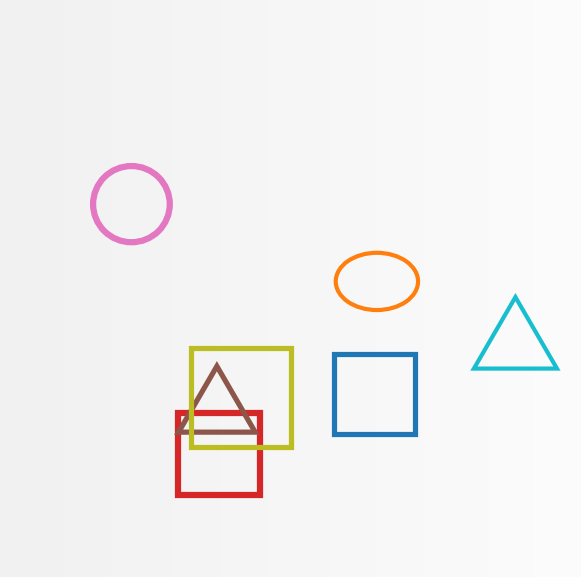[{"shape": "square", "thickness": 2.5, "radius": 0.35, "center": [0.644, 0.317]}, {"shape": "oval", "thickness": 2, "radius": 0.35, "center": [0.648, 0.512]}, {"shape": "square", "thickness": 3, "radius": 0.35, "center": [0.377, 0.213]}, {"shape": "triangle", "thickness": 2.5, "radius": 0.38, "center": [0.373, 0.289]}, {"shape": "circle", "thickness": 3, "radius": 0.33, "center": [0.226, 0.646]}, {"shape": "square", "thickness": 2.5, "radius": 0.43, "center": [0.414, 0.311]}, {"shape": "triangle", "thickness": 2, "radius": 0.41, "center": [0.887, 0.402]}]